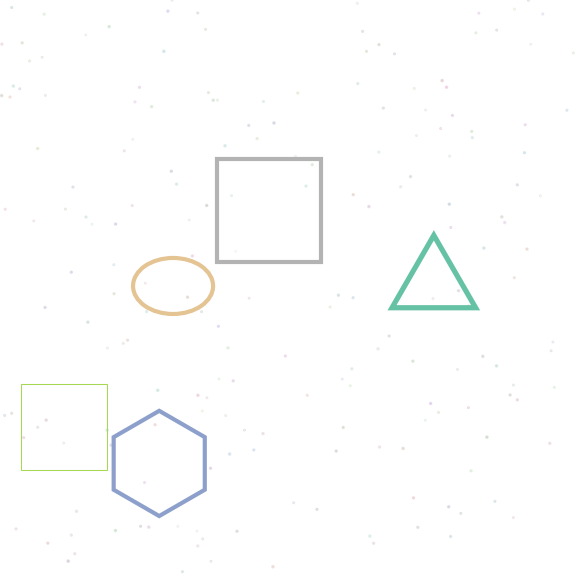[{"shape": "triangle", "thickness": 2.5, "radius": 0.42, "center": [0.751, 0.508]}, {"shape": "hexagon", "thickness": 2, "radius": 0.46, "center": [0.276, 0.197]}, {"shape": "square", "thickness": 0.5, "radius": 0.37, "center": [0.112, 0.26]}, {"shape": "oval", "thickness": 2, "radius": 0.35, "center": [0.3, 0.504]}, {"shape": "square", "thickness": 2, "radius": 0.45, "center": [0.466, 0.634]}]